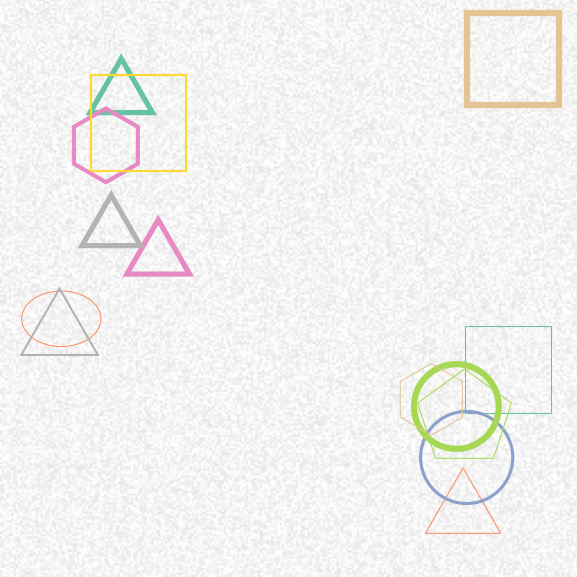[{"shape": "square", "thickness": 0.5, "radius": 0.37, "center": [0.88, 0.359]}, {"shape": "triangle", "thickness": 2.5, "radius": 0.31, "center": [0.21, 0.835]}, {"shape": "triangle", "thickness": 0.5, "radius": 0.38, "center": [0.802, 0.113]}, {"shape": "oval", "thickness": 0.5, "radius": 0.34, "center": [0.106, 0.447]}, {"shape": "circle", "thickness": 1.5, "radius": 0.4, "center": [0.808, 0.207]}, {"shape": "hexagon", "thickness": 2, "radius": 0.32, "center": [0.183, 0.748]}, {"shape": "triangle", "thickness": 2.5, "radius": 0.31, "center": [0.274, 0.556]}, {"shape": "pentagon", "thickness": 0.5, "radius": 0.43, "center": [0.804, 0.275]}, {"shape": "circle", "thickness": 3, "radius": 0.37, "center": [0.79, 0.295]}, {"shape": "square", "thickness": 1, "radius": 0.41, "center": [0.24, 0.786]}, {"shape": "hexagon", "thickness": 0.5, "radius": 0.31, "center": [0.747, 0.308]}, {"shape": "square", "thickness": 3, "radius": 0.4, "center": [0.888, 0.897]}, {"shape": "triangle", "thickness": 2.5, "radius": 0.29, "center": [0.193, 0.603]}, {"shape": "triangle", "thickness": 1, "radius": 0.38, "center": [0.103, 0.423]}]